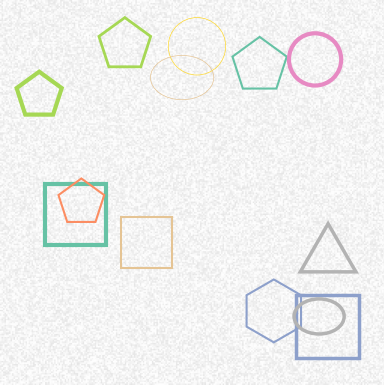[{"shape": "square", "thickness": 3, "radius": 0.4, "center": [0.197, 0.442]}, {"shape": "pentagon", "thickness": 1.5, "radius": 0.37, "center": [0.674, 0.83]}, {"shape": "pentagon", "thickness": 1.5, "radius": 0.31, "center": [0.211, 0.474]}, {"shape": "square", "thickness": 2.5, "radius": 0.41, "center": [0.851, 0.153]}, {"shape": "hexagon", "thickness": 1.5, "radius": 0.41, "center": [0.711, 0.192]}, {"shape": "circle", "thickness": 3, "radius": 0.34, "center": [0.818, 0.846]}, {"shape": "pentagon", "thickness": 3, "radius": 0.31, "center": [0.102, 0.752]}, {"shape": "pentagon", "thickness": 2, "radius": 0.35, "center": [0.324, 0.884]}, {"shape": "circle", "thickness": 0.5, "radius": 0.37, "center": [0.512, 0.88]}, {"shape": "square", "thickness": 1.5, "radius": 0.33, "center": [0.38, 0.37]}, {"shape": "oval", "thickness": 0.5, "radius": 0.41, "center": [0.473, 0.799]}, {"shape": "triangle", "thickness": 2.5, "radius": 0.42, "center": [0.852, 0.336]}, {"shape": "oval", "thickness": 2.5, "radius": 0.33, "center": [0.829, 0.178]}]